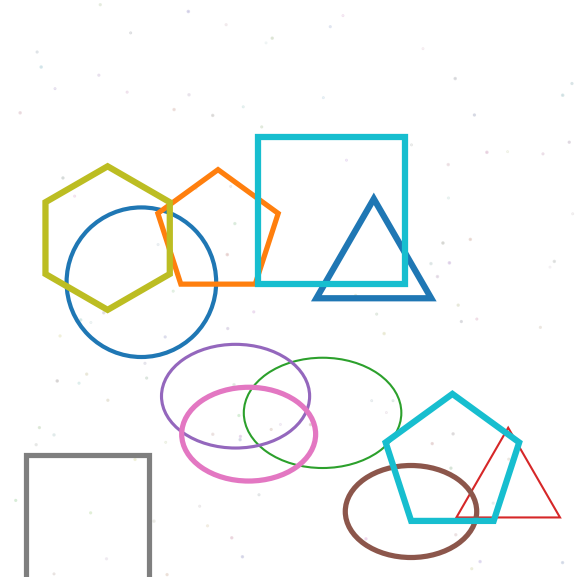[{"shape": "circle", "thickness": 2, "radius": 0.65, "center": [0.245, 0.51]}, {"shape": "triangle", "thickness": 3, "radius": 0.57, "center": [0.647, 0.54]}, {"shape": "pentagon", "thickness": 2.5, "radius": 0.55, "center": [0.378, 0.596]}, {"shape": "oval", "thickness": 1, "radius": 0.68, "center": [0.559, 0.284]}, {"shape": "triangle", "thickness": 1, "radius": 0.52, "center": [0.88, 0.155]}, {"shape": "oval", "thickness": 1.5, "radius": 0.64, "center": [0.408, 0.313]}, {"shape": "oval", "thickness": 2.5, "radius": 0.57, "center": [0.712, 0.113]}, {"shape": "oval", "thickness": 2.5, "radius": 0.58, "center": [0.431, 0.247]}, {"shape": "square", "thickness": 2.5, "radius": 0.53, "center": [0.152, 0.104]}, {"shape": "hexagon", "thickness": 3, "radius": 0.62, "center": [0.186, 0.587]}, {"shape": "pentagon", "thickness": 3, "radius": 0.61, "center": [0.783, 0.195]}, {"shape": "square", "thickness": 3, "radius": 0.64, "center": [0.575, 0.635]}]